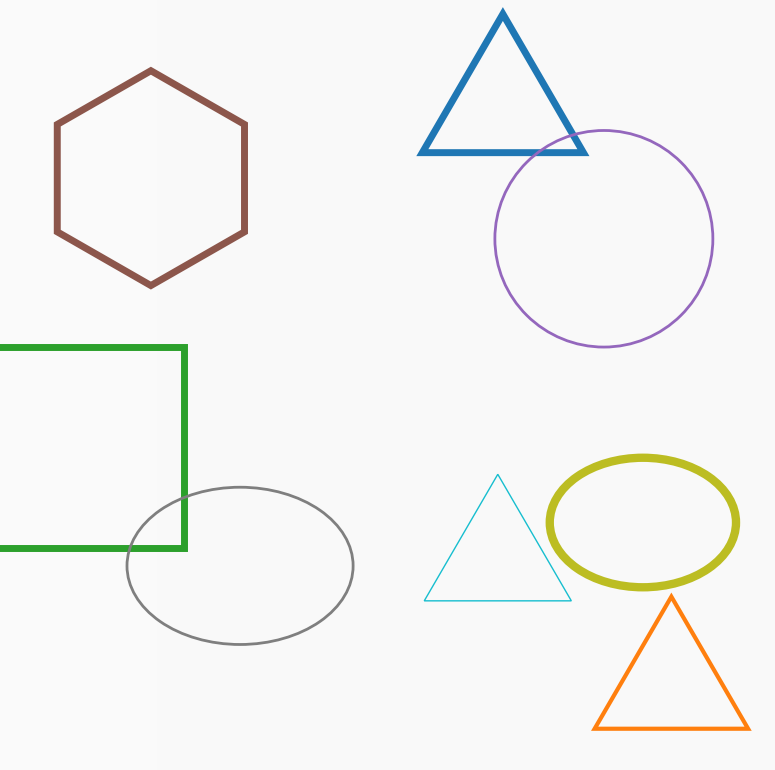[{"shape": "triangle", "thickness": 2.5, "radius": 0.6, "center": [0.649, 0.862]}, {"shape": "triangle", "thickness": 1.5, "radius": 0.57, "center": [0.866, 0.111]}, {"shape": "square", "thickness": 2.5, "radius": 0.65, "center": [0.108, 0.419]}, {"shape": "circle", "thickness": 1, "radius": 0.7, "center": [0.779, 0.69]}, {"shape": "hexagon", "thickness": 2.5, "radius": 0.7, "center": [0.195, 0.769]}, {"shape": "oval", "thickness": 1, "radius": 0.73, "center": [0.31, 0.265]}, {"shape": "oval", "thickness": 3, "radius": 0.6, "center": [0.83, 0.321]}, {"shape": "triangle", "thickness": 0.5, "radius": 0.55, "center": [0.642, 0.274]}]